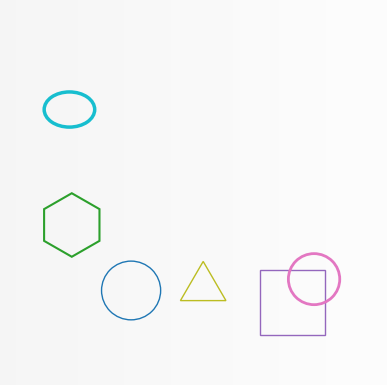[{"shape": "circle", "thickness": 1, "radius": 0.38, "center": [0.338, 0.246]}, {"shape": "hexagon", "thickness": 1.5, "radius": 0.41, "center": [0.185, 0.416]}, {"shape": "square", "thickness": 1, "radius": 0.42, "center": [0.755, 0.214]}, {"shape": "circle", "thickness": 2, "radius": 0.33, "center": [0.81, 0.275]}, {"shape": "triangle", "thickness": 1, "radius": 0.34, "center": [0.524, 0.253]}, {"shape": "oval", "thickness": 2.5, "radius": 0.33, "center": [0.179, 0.716]}]